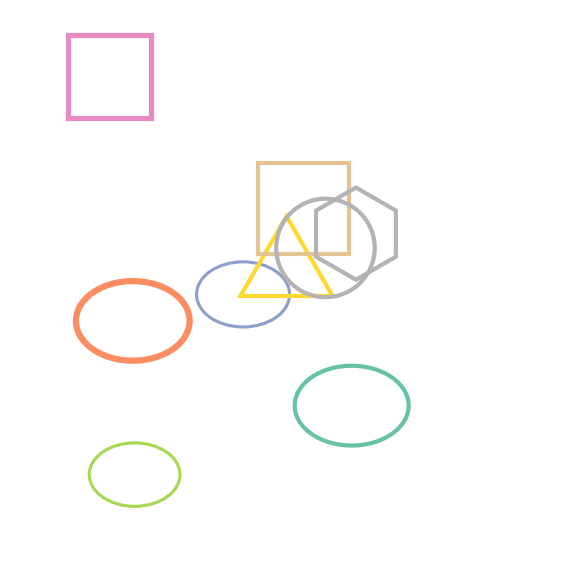[{"shape": "oval", "thickness": 2, "radius": 0.49, "center": [0.609, 0.297]}, {"shape": "oval", "thickness": 3, "radius": 0.49, "center": [0.23, 0.443]}, {"shape": "oval", "thickness": 1.5, "radius": 0.4, "center": [0.421, 0.489]}, {"shape": "square", "thickness": 2.5, "radius": 0.36, "center": [0.19, 0.867]}, {"shape": "oval", "thickness": 1.5, "radius": 0.39, "center": [0.233, 0.177]}, {"shape": "triangle", "thickness": 2, "radius": 0.46, "center": [0.496, 0.533]}, {"shape": "square", "thickness": 2, "radius": 0.4, "center": [0.526, 0.638]}, {"shape": "hexagon", "thickness": 2, "radius": 0.4, "center": [0.616, 0.595]}, {"shape": "circle", "thickness": 2, "radius": 0.43, "center": [0.564, 0.57]}]